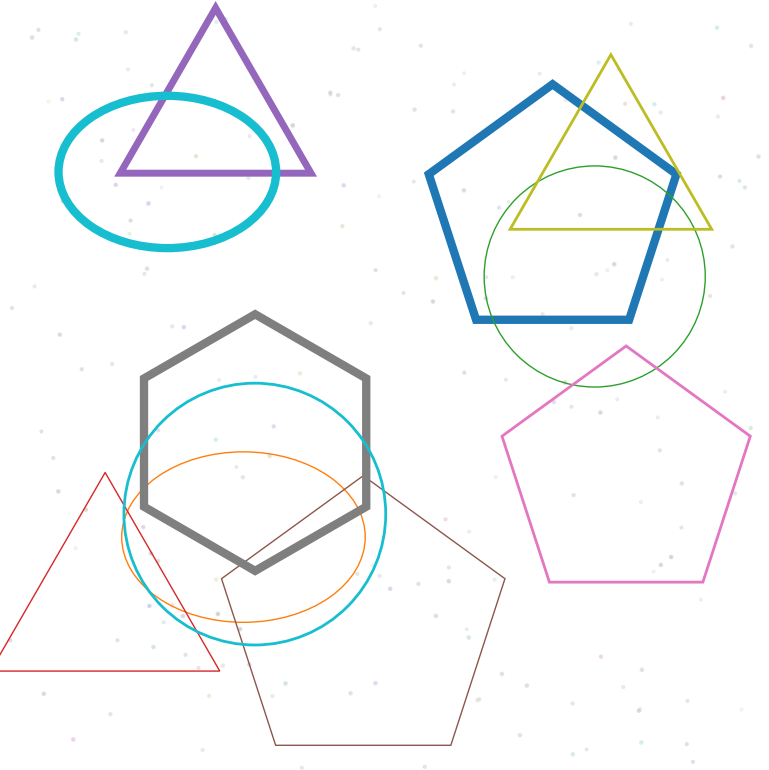[{"shape": "pentagon", "thickness": 3, "radius": 0.85, "center": [0.718, 0.722]}, {"shape": "oval", "thickness": 0.5, "radius": 0.79, "center": [0.316, 0.302]}, {"shape": "circle", "thickness": 0.5, "radius": 0.72, "center": [0.772, 0.641]}, {"shape": "triangle", "thickness": 0.5, "radius": 0.86, "center": [0.137, 0.214]}, {"shape": "triangle", "thickness": 2.5, "radius": 0.72, "center": [0.28, 0.847]}, {"shape": "pentagon", "thickness": 0.5, "radius": 0.97, "center": [0.472, 0.189]}, {"shape": "pentagon", "thickness": 1, "radius": 0.85, "center": [0.813, 0.381]}, {"shape": "hexagon", "thickness": 3, "radius": 0.83, "center": [0.331, 0.425]}, {"shape": "triangle", "thickness": 1, "radius": 0.76, "center": [0.793, 0.778]}, {"shape": "circle", "thickness": 1, "radius": 0.85, "center": [0.331, 0.332]}, {"shape": "oval", "thickness": 3, "radius": 0.71, "center": [0.217, 0.777]}]